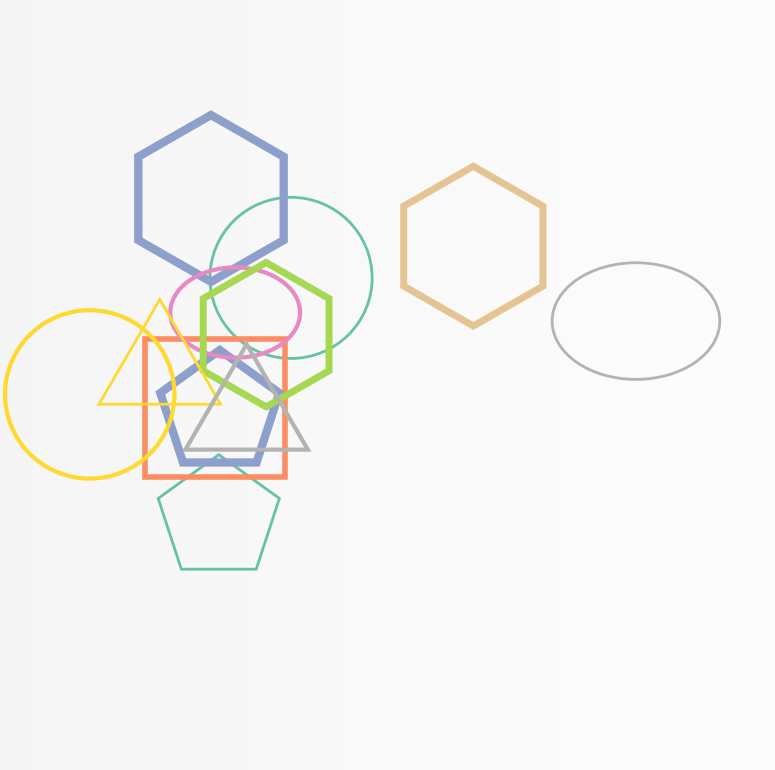[{"shape": "pentagon", "thickness": 1, "radius": 0.41, "center": [0.282, 0.327]}, {"shape": "circle", "thickness": 1, "radius": 0.52, "center": [0.376, 0.639]}, {"shape": "square", "thickness": 2, "radius": 0.45, "center": [0.277, 0.47]}, {"shape": "hexagon", "thickness": 3, "radius": 0.54, "center": [0.272, 0.742]}, {"shape": "pentagon", "thickness": 3, "radius": 0.4, "center": [0.284, 0.465]}, {"shape": "oval", "thickness": 1.5, "radius": 0.42, "center": [0.303, 0.594]}, {"shape": "hexagon", "thickness": 2.5, "radius": 0.47, "center": [0.343, 0.565]}, {"shape": "triangle", "thickness": 1, "radius": 0.45, "center": [0.206, 0.52]}, {"shape": "circle", "thickness": 1.5, "radius": 0.55, "center": [0.116, 0.488]}, {"shape": "hexagon", "thickness": 2.5, "radius": 0.52, "center": [0.611, 0.68]}, {"shape": "oval", "thickness": 1, "radius": 0.54, "center": [0.821, 0.583]}, {"shape": "triangle", "thickness": 1.5, "radius": 0.46, "center": [0.318, 0.462]}]